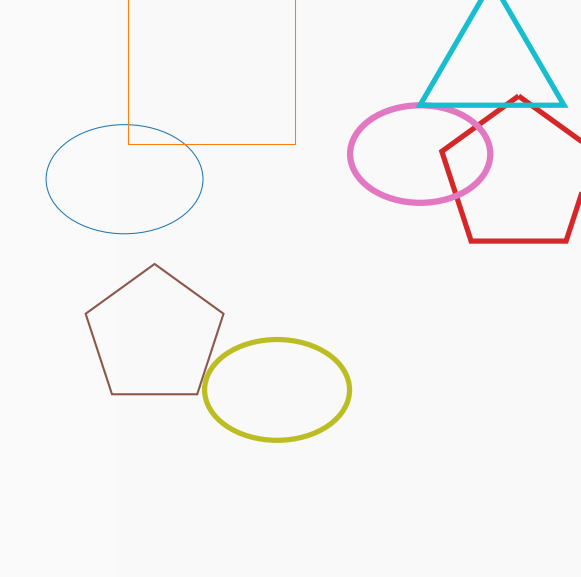[{"shape": "oval", "thickness": 0.5, "radius": 0.67, "center": [0.214, 0.689]}, {"shape": "square", "thickness": 0.5, "radius": 0.72, "center": [0.364, 0.893]}, {"shape": "pentagon", "thickness": 2.5, "radius": 0.69, "center": [0.892, 0.694]}, {"shape": "pentagon", "thickness": 1, "radius": 0.62, "center": [0.266, 0.417]}, {"shape": "oval", "thickness": 3, "radius": 0.6, "center": [0.723, 0.732]}, {"shape": "oval", "thickness": 2.5, "radius": 0.62, "center": [0.477, 0.324]}, {"shape": "triangle", "thickness": 2.5, "radius": 0.71, "center": [0.846, 0.888]}]